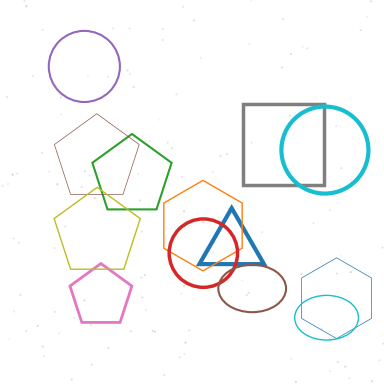[{"shape": "hexagon", "thickness": 0.5, "radius": 0.52, "center": [0.874, 0.225]}, {"shape": "triangle", "thickness": 3, "radius": 0.48, "center": [0.602, 0.362]}, {"shape": "hexagon", "thickness": 1, "radius": 0.59, "center": [0.527, 0.414]}, {"shape": "pentagon", "thickness": 1.5, "radius": 0.54, "center": [0.343, 0.544]}, {"shape": "circle", "thickness": 2.5, "radius": 0.44, "center": [0.528, 0.343]}, {"shape": "circle", "thickness": 1.5, "radius": 0.46, "center": [0.219, 0.827]}, {"shape": "pentagon", "thickness": 0.5, "radius": 0.58, "center": [0.251, 0.589]}, {"shape": "oval", "thickness": 1.5, "radius": 0.44, "center": [0.655, 0.251]}, {"shape": "pentagon", "thickness": 2, "radius": 0.42, "center": [0.262, 0.231]}, {"shape": "square", "thickness": 2.5, "radius": 0.53, "center": [0.736, 0.624]}, {"shape": "pentagon", "thickness": 1, "radius": 0.59, "center": [0.252, 0.396]}, {"shape": "oval", "thickness": 1, "radius": 0.41, "center": [0.848, 0.175]}, {"shape": "circle", "thickness": 3, "radius": 0.57, "center": [0.844, 0.61]}]